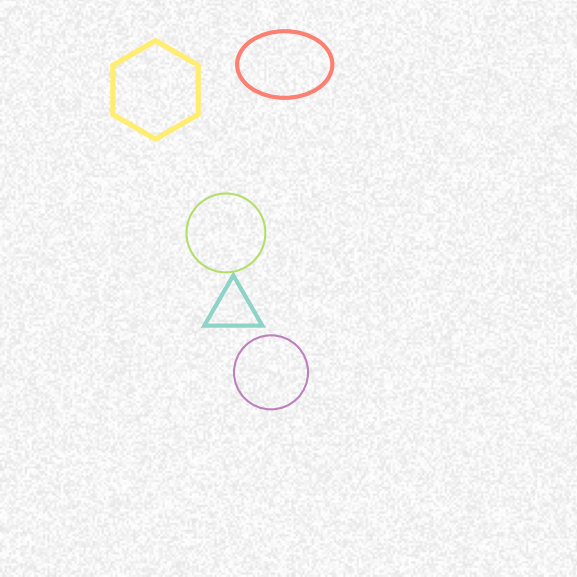[{"shape": "triangle", "thickness": 2, "radius": 0.29, "center": [0.404, 0.464]}, {"shape": "oval", "thickness": 2, "radius": 0.41, "center": [0.493, 0.887]}, {"shape": "circle", "thickness": 1, "radius": 0.34, "center": [0.391, 0.596]}, {"shape": "circle", "thickness": 1, "radius": 0.32, "center": [0.469, 0.354]}, {"shape": "hexagon", "thickness": 2.5, "radius": 0.43, "center": [0.269, 0.843]}]